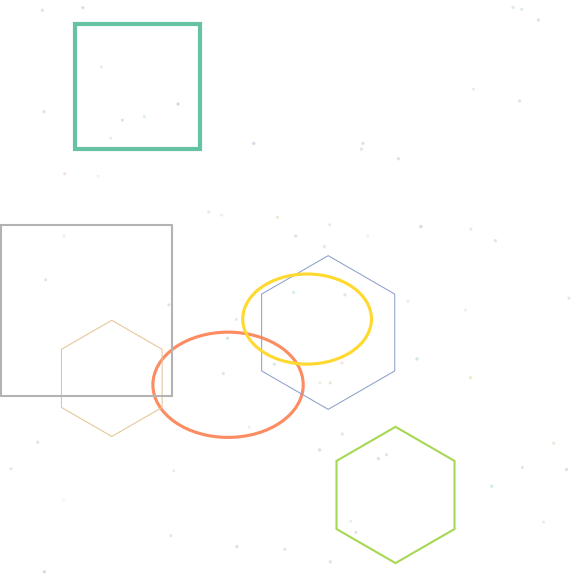[{"shape": "square", "thickness": 2, "radius": 0.54, "center": [0.238, 0.849]}, {"shape": "oval", "thickness": 1.5, "radius": 0.65, "center": [0.395, 0.333]}, {"shape": "hexagon", "thickness": 0.5, "radius": 0.67, "center": [0.568, 0.423]}, {"shape": "hexagon", "thickness": 1, "radius": 0.59, "center": [0.685, 0.142]}, {"shape": "oval", "thickness": 1.5, "radius": 0.56, "center": [0.532, 0.447]}, {"shape": "hexagon", "thickness": 0.5, "radius": 0.5, "center": [0.194, 0.344]}, {"shape": "square", "thickness": 1, "radius": 0.74, "center": [0.15, 0.461]}]